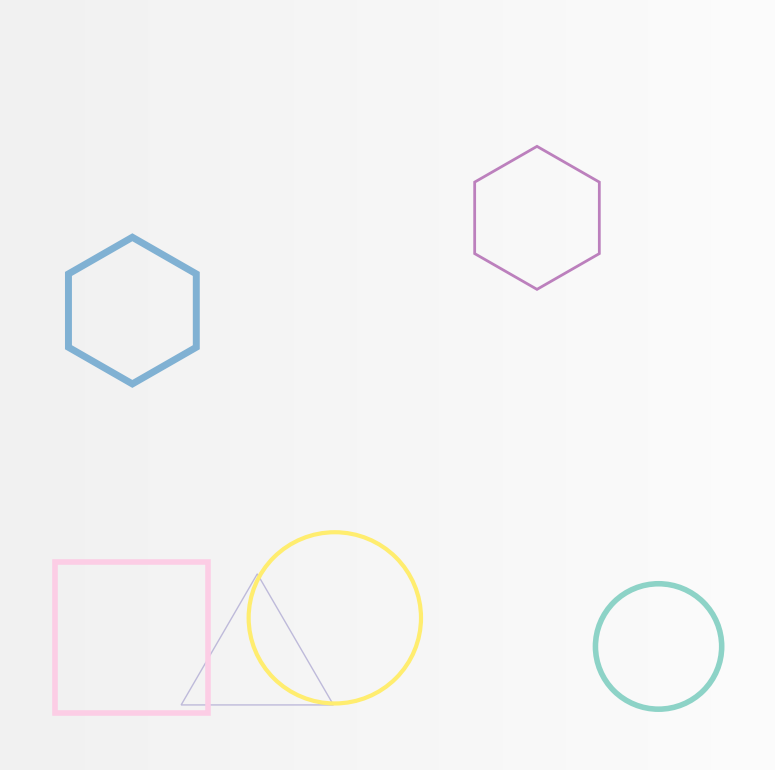[{"shape": "circle", "thickness": 2, "radius": 0.41, "center": [0.85, 0.16]}, {"shape": "triangle", "thickness": 0.5, "radius": 0.57, "center": [0.332, 0.141]}, {"shape": "hexagon", "thickness": 2.5, "radius": 0.48, "center": [0.171, 0.597]}, {"shape": "square", "thickness": 2, "radius": 0.49, "center": [0.169, 0.172]}, {"shape": "hexagon", "thickness": 1, "radius": 0.46, "center": [0.693, 0.717]}, {"shape": "circle", "thickness": 1.5, "radius": 0.56, "center": [0.432, 0.198]}]